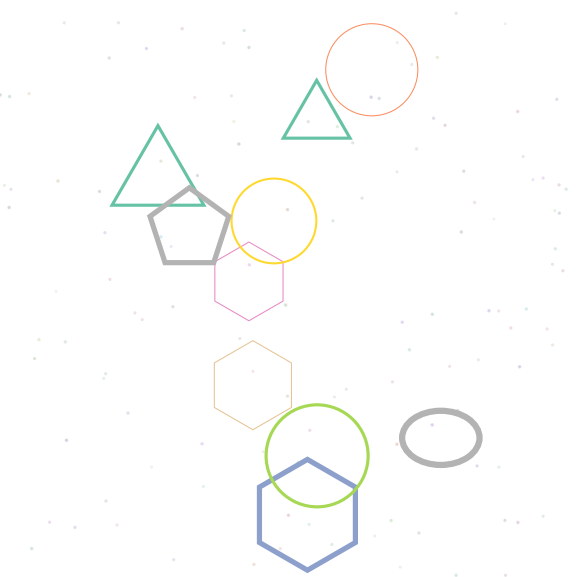[{"shape": "triangle", "thickness": 1.5, "radius": 0.46, "center": [0.274, 0.69]}, {"shape": "triangle", "thickness": 1.5, "radius": 0.33, "center": [0.548, 0.793]}, {"shape": "circle", "thickness": 0.5, "radius": 0.4, "center": [0.644, 0.878]}, {"shape": "hexagon", "thickness": 2.5, "radius": 0.48, "center": [0.532, 0.108]}, {"shape": "hexagon", "thickness": 0.5, "radius": 0.34, "center": [0.431, 0.512]}, {"shape": "circle", "thickness": 1.5, "radius": 0.44, "center": [0.549, 0.21]}, {"shape": "circle", "thickness": 1, "radius": 0.37, "center": [0.474, 0.617]}, {"shape": "hexagon", "thickness": 0.5, "radius": 0.39, "center": [0.438, 0.332]}, {"shape": "oval", "thickness": 3, "radius": 0.33, "center": [0.763, 0.241]}, {"shape": "pentagon", "thickness": 2.5, "radius": 0.36, "center": [0.328, 0.602]}]